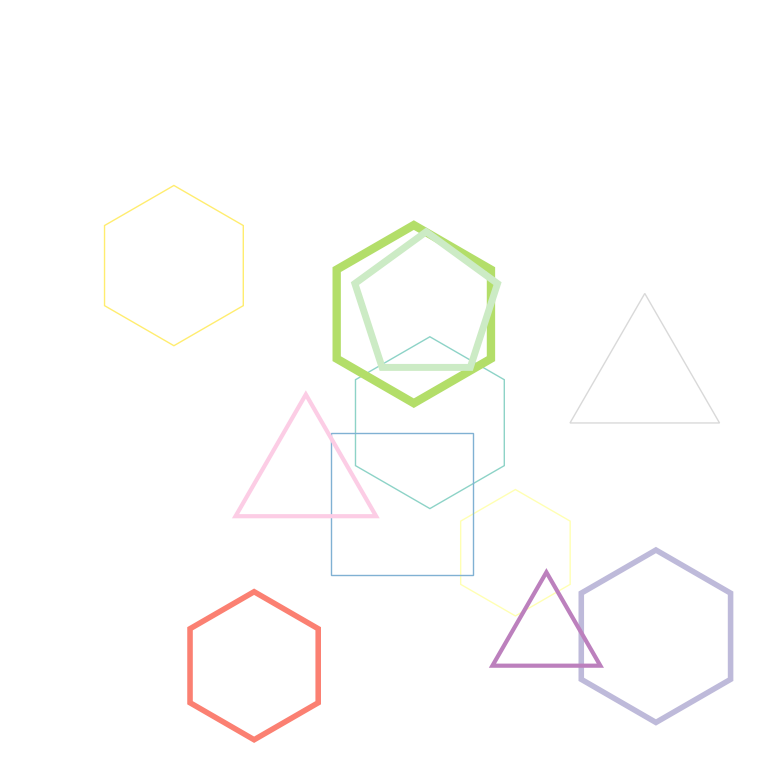[{"shape": "hexagon", "thickness": 0.5, "radius": 0.56, "center": [0.558, 0.451]}, {"shape": "hexagon", "thickness": 0.5, "radius": 0.41, "center": [0.669, 0.282]}, {"shape": "hexagon", "thickness": 2, "radius": 0.56, "center": [0.852, 0.174]}, {"shape": "hexagon", "thickness": 2, "radius": 0.48, "center": [0.33, 0.135]}, {"shape": "square", "thickness": 0.5, "radius": 0.46, "center": [0.522, 0.346]}, {"shape": "hexagon", "thickness": 3, "radius": 0.58, "center": [0.537, 0.592]}, {"shape": "triangle", "thickness": 1.5, "radius": 0.53, "center": [0.397, 0.382]}, {"shape": "triangle", "thickness": 0.5, "radius": 0.56, "center": [0.837, 0.507]}, {"shape": "triangle", "thickness": 1.5, "radius": 0.4, "center": [0.71, 0.176]}, {"shape": "pentagon", "thickness": 2.5, "radius": 0.49, "center": [0.554, 0.602]}, {"shape": "hexagon", "thickness": 0.5, "radius": 0.52, "center": [0.226, 0.655]}]